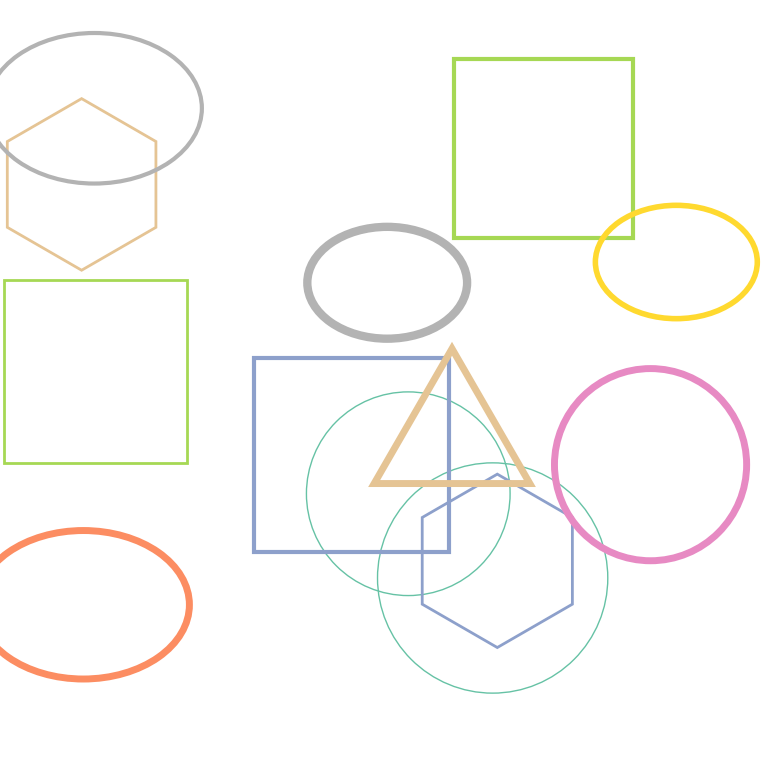[{"shape": "circle", "thickness": 0.5, "radius": 0.75, "center": [0.64, 0.249]}, {"shape": "circle", "thickness": 0.5, "radius": 0.66, "center": [0.53, 0.359]}, {"shape": "oval", "thickness": 2.5, "radius": 0.69, "center": [0.108, 0.215]}, {"shape": "hexagon", "thickness": 1, "radius": 0.56, "center": [0.646, 0.272]}, {"shape": "square", "thickness": 1.5, "radius": 0.63, "center": [0.457, 0.409]}, {"shape": "circle", "thickness": 2.5, "radius": 0.62, "center": [0.845, 0.397]}, {"shape": "square", "thickness": 1, "radius": 0.59, "center": [0.124, 0.517]}, {"shape": "square", "thickness": 1.5, "radius": 0.58, "center": [0.706, 0.807]}, {"shape": "oval", "thickness": 2, "radius": 0.53, "center": [0.878, 0.66]}, {"shape": "triangle", "thickness": 2.5, "radius": 0.58, "center": [0.587, 0.43]}, {"shape": "hexagon", "thickness": 1, "radius": 0.56, "center": [0.106, 0.76]}, {"shape": "oval", "thickness": 1.5, "radius": 0.7, "center": [0.123, 0.859]}, {"shape": "oval", "thickness": 3, "radius": 0.52, "center": [0.503, 0.633]}]